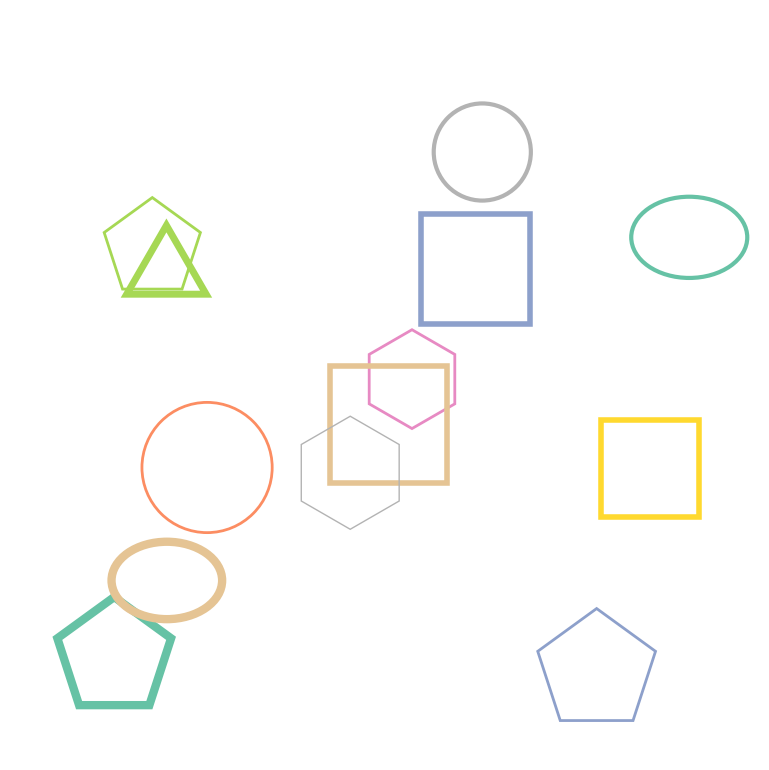[{"shape": "pentagon", "thickness": 3, "radius": 0.39, "center": [0.148, 0.147]}, {"shape": "oval", "thickness": 1.5, "radius": 0.38, "center": [0.895, 0.692]}, {"shape": "circle", "thickness": 1, "radius": 0.42, "center": [0.269, 0.393]}, {"shape": "pentagon", "thickness": 1, "radius": 0.4, "center": [0.775, 0.129]}, {"shape": "square", "thickness": 2, "radius": 0.35, "center": [0.617, 0.651]}, {"shape": "hexagon", "thickness": 1, "radius": 0.32, "center": [0.535, 0.508]}, {"shape": "pentagon", "thickness": 1, "radius": 0.33, "center": [0.198, 0.678]}, {"shape": "triangle", "thickness": 2.5, "radius": 0.3, "center": [0.216, 0.648]}, {"shape": "square", "thickness": 2, "radius": 0.32, "center": [0.844, 0.391]}, {"shape": "square", "thickness": 2, "radius": 0.38, "center": [0.504, 0.448]}, {"shape": "oval", "thickness": 3, "radius": 0.36, "center": [0.217, 0.246]}, {"shape": "hexagon", "thickness": 0.5, "radius": 0.37, "center": [0.455, 0.386]}, {"shape": "circle", "thickness": 1.5, "radius": 0.32, "center": [0.626, 0.803]}]